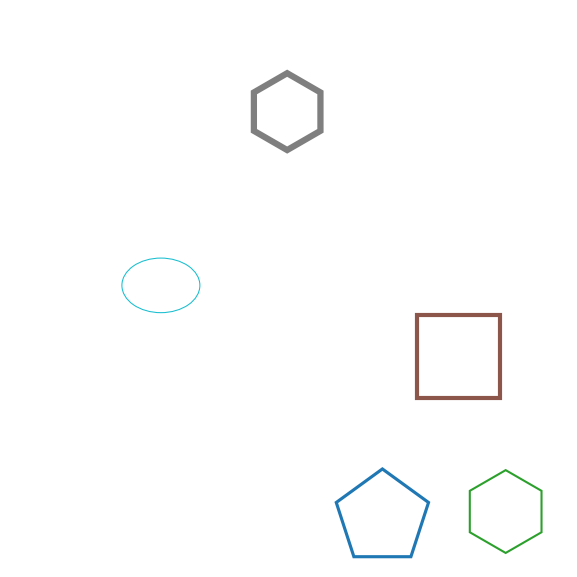[{"shape": "pentagon", "thickness": 1.5, "radius": 0.42, "center": [0.662, 0.103]}, {"shape": "hexagon", "thickness": 1, "radius": 0.36, "center": [0.876, 0.113]}, {"shape": "square", "thickness": 2, "radius": 0.36, "center": [0.794, 0.382]}, {"shape": "hexagon", "thickness": 3, "radius": 0.33, "center": [0.497, 0.806]}, {"shape": "oval", "thickness": 0.5, "radius": 0.34, "center": [0.279, 0.505]}]